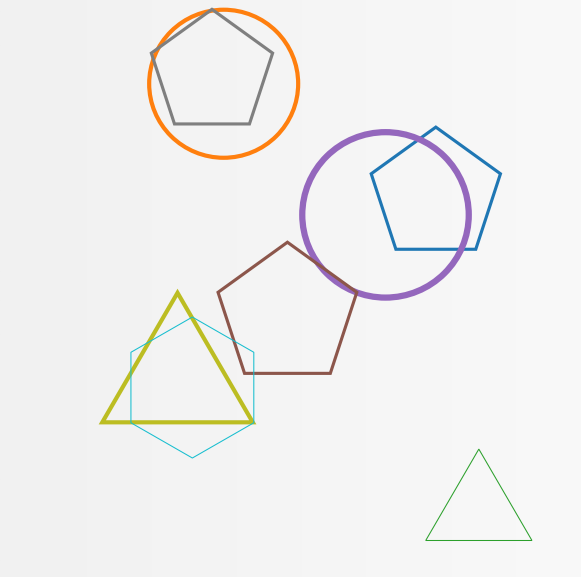[{"shape": "pentagon", "thickness": 1.5, "radius": 0.58, "center": [0.75, 0.662]}, {"shape": "circle", "thickness": 2, "radius": 0.64, "center": [0.385, 0.854]}, {"shape": "triangle", "thickness": 0.5, "radius": 0.53, "center": [0.824, 0.116]}, {"shape": "circle", "thickness": 3, "radius": 0.72, "center": [0.663, 0.627]}, {"shape": "pentagon", "thickness": 1.5, "radius": 0.63, "center": [0.495, 0.454]}, {"shape": "pentagon", "thickness": 1.5, "radius": 0.55, "center": [0.365, 0.873]}, {"shape": "triangle", "thickness": 2, "radius": 0.75, "center": [0.305, 0.343]}, {"shape": "hexagon", "thickness": 0.5, "radius": 0.61, "center": [0.331, 0.328]}]